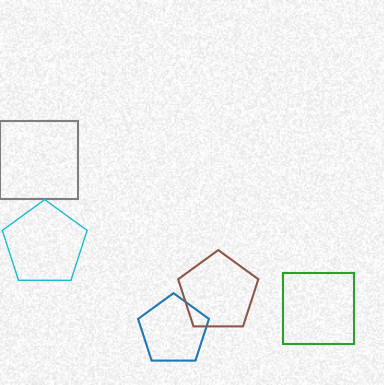[{"shape": "pentagon", "thickness": 1.5, "radius": 0.48, "center": [0.451, 0.142]}, {"shape": "square", "thickness": 1.5, "radius": 0.46, "center": [0.828, 0.199]}, {"shape": "pentagon", "thickness": 1.5, "radius": 0.55, "center": [0.567, 0.241]}, {"shape": "square", "thickness": 1.5, "radius": 0.51, "center": [0.1, 0.585]}, {"shape": "pentagon", "thickness": 1, "radius": 0.58, "center": [0.116, 0.366]}]